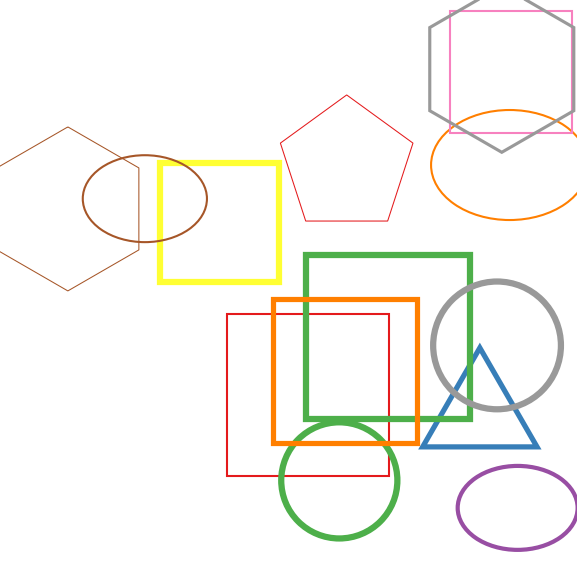[{"shape": "pentagon", "thickness": 0.5, "radius": 0.6, "center": [0.6, 0.714]}, {"shape": "square", "thickness": 1, "radius": 0.7, "center": [0.533, 0.315]}, {"shape": "triangle", "thickness": 2.5, "radius": 0.57, "center": [0.831, 0.282]}, {"shape": "circle", "thickness": 3, "radius": 0.5, "center": [0.588, 0.167]}, {"shape": "square", "thickness": 3, "radius": 0.71, "center": [0.672, 0.415]}, {"shape": "oval", "thickness": 2, "radius": 0.52, "center": [0.896, 0.12]}, {"shape": "square", "thickness": 2.5, "radius": 0.62, "center": [0.598, 0.357]}, {"shape": "oval", "thickness": 1, "radius": 0.68, "center": [0.883, 0.713]}, {"shape": "square", "thickness": 3, "radius": 0.51, "center": [0.38, 0.613]}, {"shape": "oval", "thickness": 1, "radius": 0.54, "center": [0.251, 0.655]}, {"shape": "hexagon", "thickness": 0.5, "radius": 0.71, "center": [0.117, 0.637]}, {"shape": "square", "thickness": 1, "radius": 0.53, "center": [0.884, 0.874]}, {"shape": "circle", "thickness": 3, "radius": 0.55, "center": [0.861, 0.401]}, {"shape": "hexagon", "thickness": 1.5, "radius": 0.72, "center": [0.869, 0.879]}]